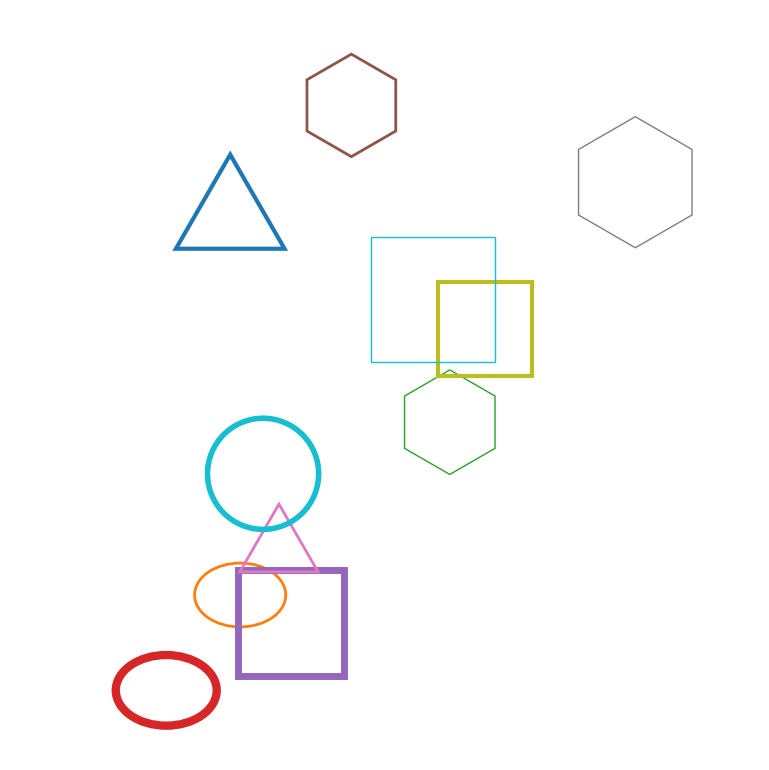[{"shape": "triangle", "thickness": 1.5, "radius": 0.41, "center": [0.299, 0.718]}, {"shape": "oval", "thickness": 1, "radius": 0.3, "center": [0.312, 0.227]}, {"shape": "hexagon", "thickness": 0.5, "radius": 0.34, "center": [0.584, 0.452]}, {"shape": "oval", "thickness": 3, "radius": 0.33, "center": [0.216, 0.103]}, {"shape": "square", "thickness": 2.5, "radius": 0.35, "center": [0.378, 0.191]}, {"shape": "hexagon", "thickness": 1, "radius": 0.33, "center": [0.456, 0.863]}, {"shape": "triangle", "thickness": 1, "radius": 0.29, "center": [0.362, 0.287]}, {"shape": "hexagon", "thickness": 0.5, "radius": 0.43, "center": [0.825, 0.763]}, {"shape": "square", "thickness": 1.5, "radius": 0.31, "center": [0.63, 0.572]}, {"shape": "square", "thickness": 0.5, "radius": 0.4, "center": [0.563, 0.611]}, {"shape": "circle", "thickness": 2, "radius": 0.36, "center": [0.342, 0.385]}]